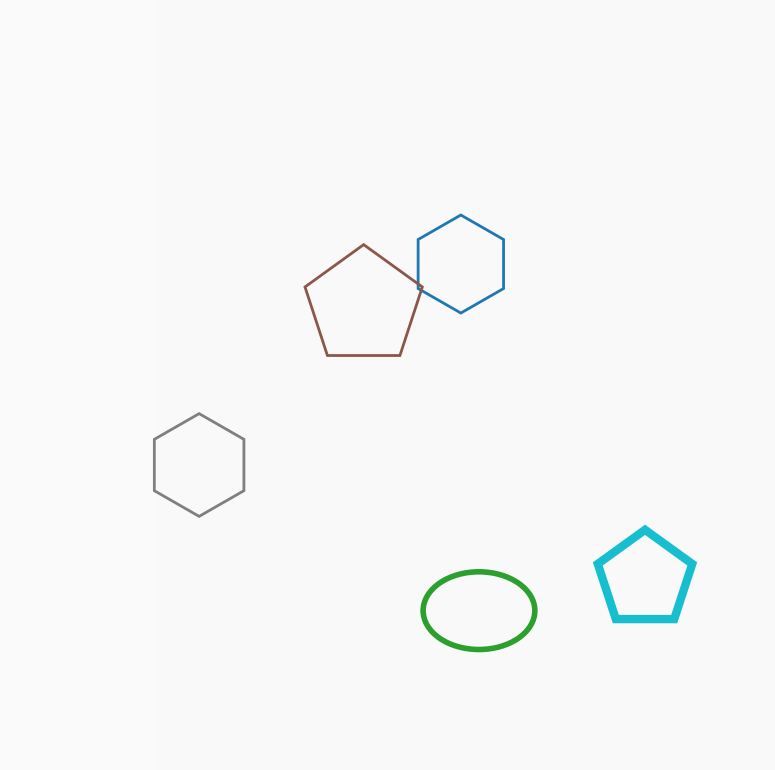[{"shape": "hexagon", "thickness": 1, "radius": 0.32, "center": [0.595, 0.657]}, {"shape": "oval", "thickness": 2, "radius": 0.36, "center": [0.618, 0.207]}, {"shape": "pentagon", "thickness": 1, "radius": 0.4, "center": [0.469, 0.603]}, {"shape": "hexagon", "thickness": 1, "radius": 0.33, "center": [0.257, 0.396]}, {"shape": "pentagon", "thickness": 3, "radius": 0.32, "center": [0.832, 0.248]}]